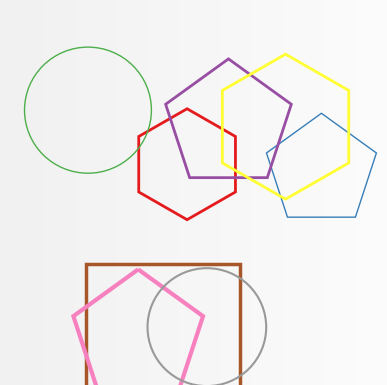[{"shape": "hexagon", "thickness": 2, "radius": 0.72, "center": [0.483, 0.573]}, {"shape": "pentagon", "thickness": 1, "radius": 0.75, "center": [0.83, 0.557]}, {"shape": "circle", "thickness": 1, "radius": 0.82, "center": [0.227, 0.714]}, {"shape": "pentagon", "thickness": 2, "radius": 0.85, "center": [0.59, 0.677]}, {"shape": "hexagon", "thickness": 2, "radius": 0.94, "center": [0.737, 0.671]}, {"shape": "square", "thickness": 2.5, "radius": 0.99, "center": [0.421, 0.115]}, {"shape": "pentagon", "thickness": 3, "radius": 0.88, "center": [0.357, 0.124]}, {"shape": "circle", "thickness": 1.5, "radius": 0.77, "center": [0.534, 0.15]}]